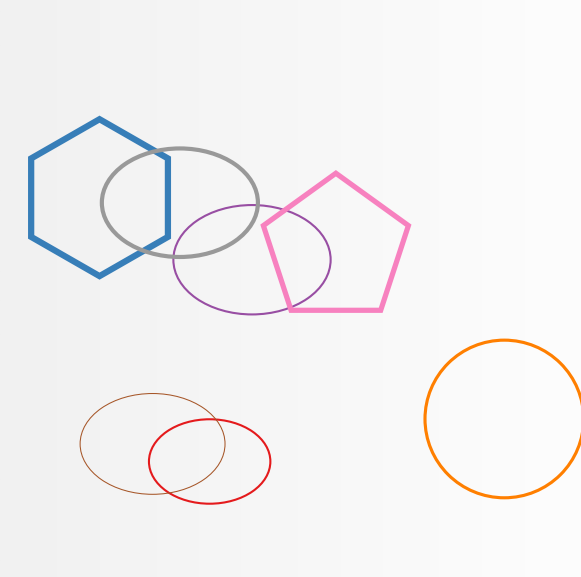[{"shape": "oval", "thickness": 1, "radius": 0.52, "center": [0.361, 0.2]}, {"shape": "hexagon", "thickness": 3, "radius": 0.68, "center": [0.171, 0.657]}, {"shape": "oval", "thickness": 1, "radius": 0.68, "center": [0.434, 0.549]}, {"shape": "circle", "thickness": 1.5, "radius": 0.68, "center": [0.868, 0.274]}, {"shape": "oval", "thickness": 0.5, "radius": 0.62, "center": [0.262, 0.23]}, {"shape": "pentagon", "thickness": 2.5, "radius": 0.66, "center": [0.578, 0.568]}, {"shape": "oval", "thickness": 2, "radius": 0.67, "center": [0.309, 0.648]}]